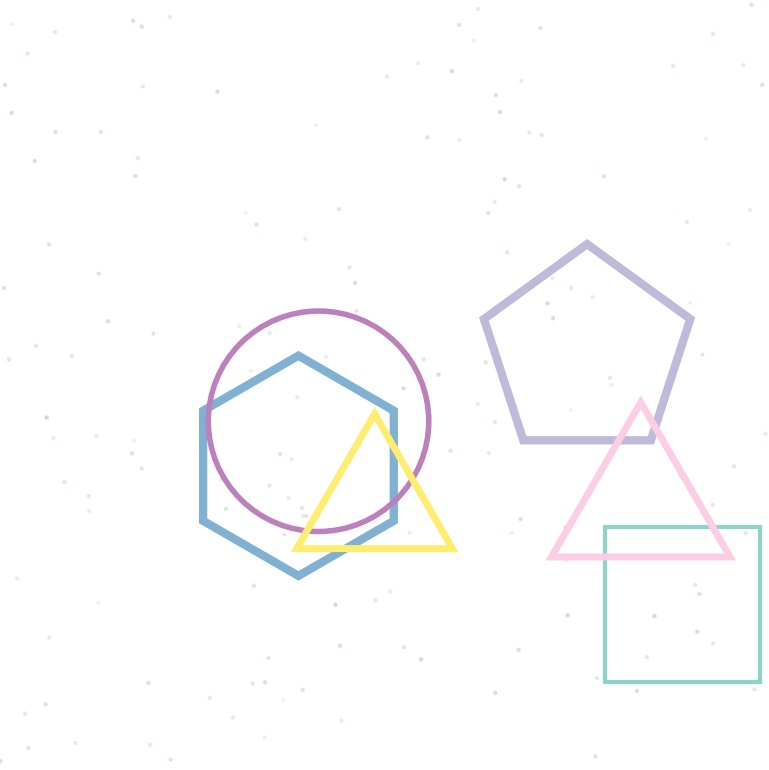[{"shape": "square", "thickness": 1.5, "radius": 0.5, "center": [0.886, 0.215]}, {"shape": "pentagon", "thickness": 3, "radius": 0.7, "center": [0.762, 0.542]}, {"shape": "hexagon", "thickness": 3, "radius": 0.71, "center": [0.388, 0.395]}, {"shape": "triangle", "thickness": 2.5, "radius": 0.67, "center": [0.832, 0.344]}, {"shape": "circle", "thickness": 2, "radius": 0.72, "center": [0.414, 0.453]}, {"shape": "triangle", "thickness": 2.5, "radius": 0.58, "center": [0.487, 0.346]}]